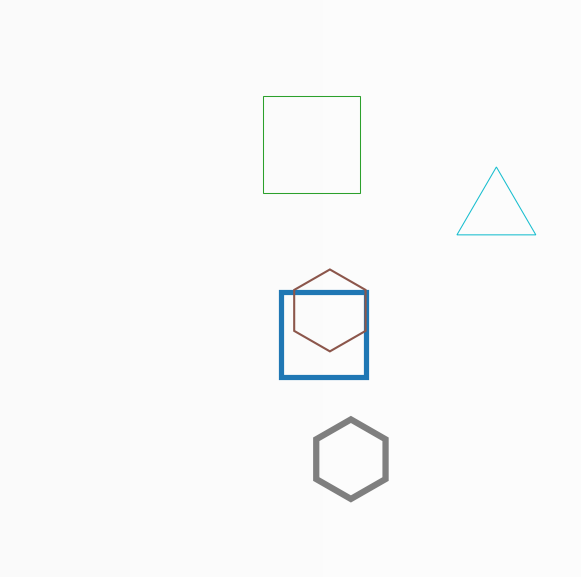[{"shape": "square", "thickness": 2.5, "radius": 0.37, "center": [0.557, 0.42]}, {"shape": "square", "thickness": 0.5, "radius": 0.42, "center": [0.536, 0.749]}, {"shape": "hexagon", "thickness": 1, "radius": 0.35, "center": [0.568, 0.462]}, {"shape": "hexagon", "thickness": 3, "radius": 0.34, "center": [0.604, 0.204]}, {"shape": "triangle", "thickness": 0.5, "radius": 0.39, "center": [0.854, 0.632]}]